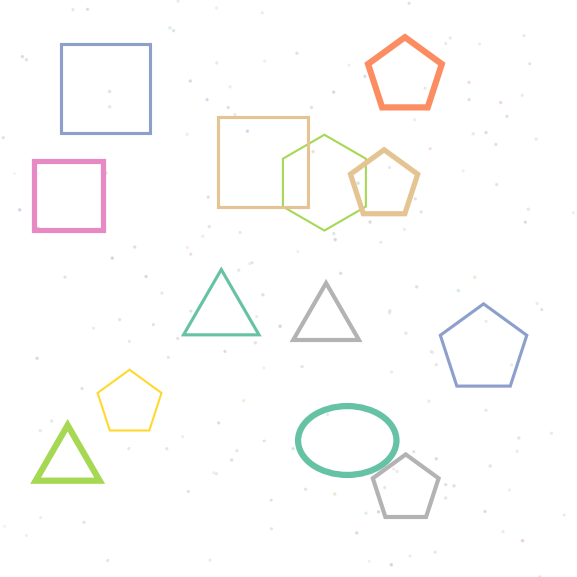[{"shape": "triangle", "thickness": 1.5, "radius": 0.38, "center": [0.383, 0.457]}, {"shape": "oval", "thickness": 3, "radius": 0.43, "center": [0.601, 0.236]}, {"shape": "pentagon", "thickness": 3, "radius": 0.34, "center": [0.701, 0.868]}, {"shape": "square", "thickness": 1.5, "radius": 0.38, "center": [0.183, 0.846]}, {"shape": "pentagon", "thickness": 1.5, "radius": 0.39, "center": [0.837, 0.394]}, {"shape": "square", "thickness": 2.5, "radius": 0.3, "center": [0.118, 0.661]}, {"shape": "triangle", "thickness": 3, "radius": 0.32, "center": [0.117, 0.199]}, {"shape": "hexagon", "thickness": 1, "radius": 0.41, "center": [0.562, 0.683]}, {"shape": "pentagon", "thickness": 1, "radius": 0.29, "center": [0.224, 0.301]}, {"shape": "pentagon", "thickness": 2.5, "radius": 0.31, "center": [0.665, 0.679]}, {"shape": "square", "thickness": 1.5, "radius": 0.39, "center": [0.456, 0.718]}, {"shape": "pentagon", "thickness": 2, "radius": 0.3, "center": [0.703, 0.152]}, {"shape": "triangle", "thickness": 2, "radius": 0.33, "center": [0.565, 0.443]}]